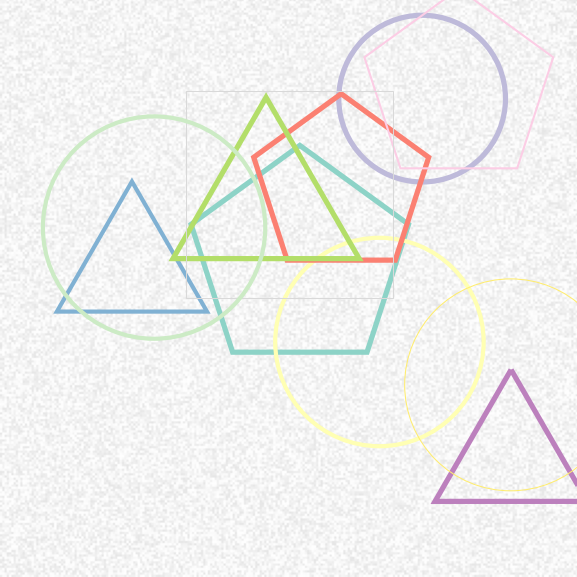[{"shape": "pentagon", "thickness": 2.5, "radius": 0.99, "center": [0.519, 0.549]}, {"shape": "circle", "thickness": 2, "radius": 0.9, "center": [0.657, 0.407]}, {"shape": "circle", "thickness": 2.5, "radius": 0.72, "center": [0.731, 0.828]}, {"shape": "pentagon", "thickness": 2.5, "radius": 0.8, "center": [0.591, 0.678]}, {"shape": "triangle", "thickness": 2, "radius": 0.75, "center": [0.228, 0.535]}, {"shape": "triangle", "thickness": 2.5, "radius": 0.93, "center": [0.461, 0.644]}, {"shape": "pentagon", "thickness": 1, "radius": 0.86, "center": [0.794, 0.847]}, {"shape": "square", "thickness": 0.5, "radius": 0.9, "center": [0.501, 0.662]}, {"shape": "triangle", "thickness": 2.5, "radius": 0.76, "center": [0.885, 0.207]}, {"shape": "circle", "thickness": 2, "radius": 0.96, "center": [0.267, 0.605]}, {"shape": "circle", "thickness": 0.5, "radius": 0.92, "center": [0.884, 0.333]}]